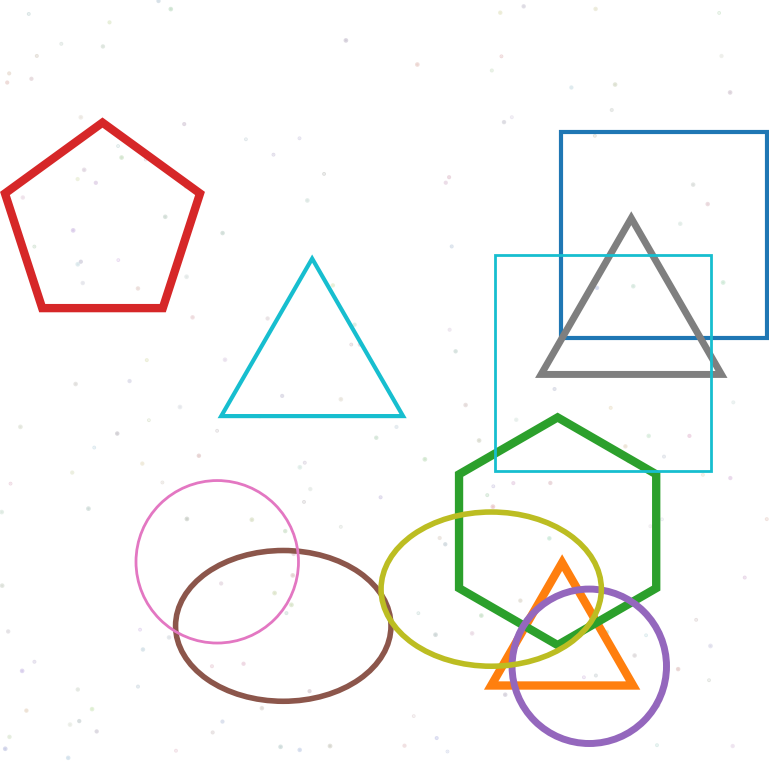[{"shape": "square", "thickness": 1.5, "radius": 0.67, "center": [0.863, 0.695]}, {"shape": "triangle", "thickness": 3, "radius": 0.53, "center": [0.73, 0.163]}, {"shape": "hexagon", "thickness": 3, "radius": 0.74, "center": [0.724, 0.31]}, {"shape": "pentagon", "thickness": 3, "radius": 0.67, "center": [0.133, 0.708]}, {"shape": "circle", "thickness": 2.5, "radius": 0.5, "center": [0.765, 0.135]}, {"shape": "oval", "thickness": 2, "radius": 0.7, "center": [0.368, 0.187]}, {"shape": "circle", "thickness": 1, "radius": 0.53, "center": [0.282, 0.27]}, {"shape": "triangle", "thickness": 2.5, "radius": 0.68, "center": [0.82, 0.581]}, {"shape": "oval", "thickness": 2, "radius": 0.72, "center": [0.638, 0.235]}, {"shape": "triangle", "thickness": 1.5, "radius": 0.68, "center": [0.405, 0.528]}, {"shape": "square", "thickness": 1, "radius": 0.7, "center": [0.783, 0.528]}]